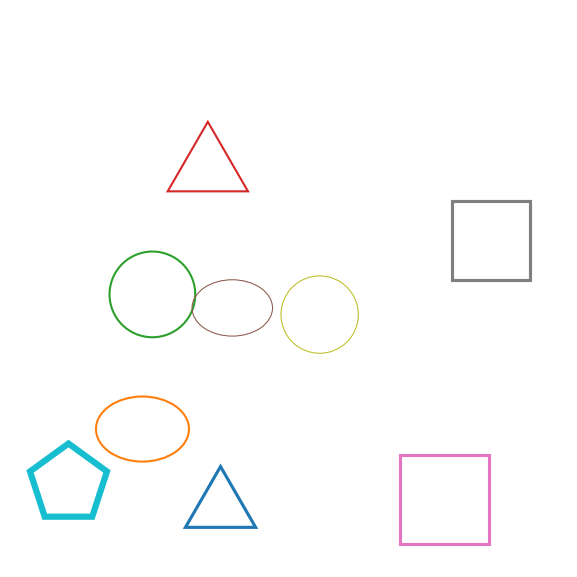[{"shape": "triangle", "thickness": 1.5, "radius": 0.35, "center": [0.382, 0.121]}, {"shape": "oval", "thickness": 1, "radius": 0.4, "center": [0.247, 0.256]}, {"shape": "circle", "thickness": 1, "radius": 0.37, "center": [0.264, 0.489]}, {"shape": "triangle", "thickness": 1, "radius": 0.4, "center": [0.36, 0.708]}, {"shape": "oval", "thickness": 0.5, "radius": 0.35, "center": [0.402, 0.466]}, {"shape": "square", "thickness": 1.5, "radius": 0.38, "center": [0.769, 0.134]}, {"shape": "square", "thickness": 1.5, "radius": 0.34, "center": [0.85, 0.583]}, {"shape": "circle", "thickness": 0.5, "radius": 0.33, "center": [0.554, 0.454]}, {"shape": "pentagon", "thickness": 3, "radius": 0.35, "center": [0.119, 0.161]}]